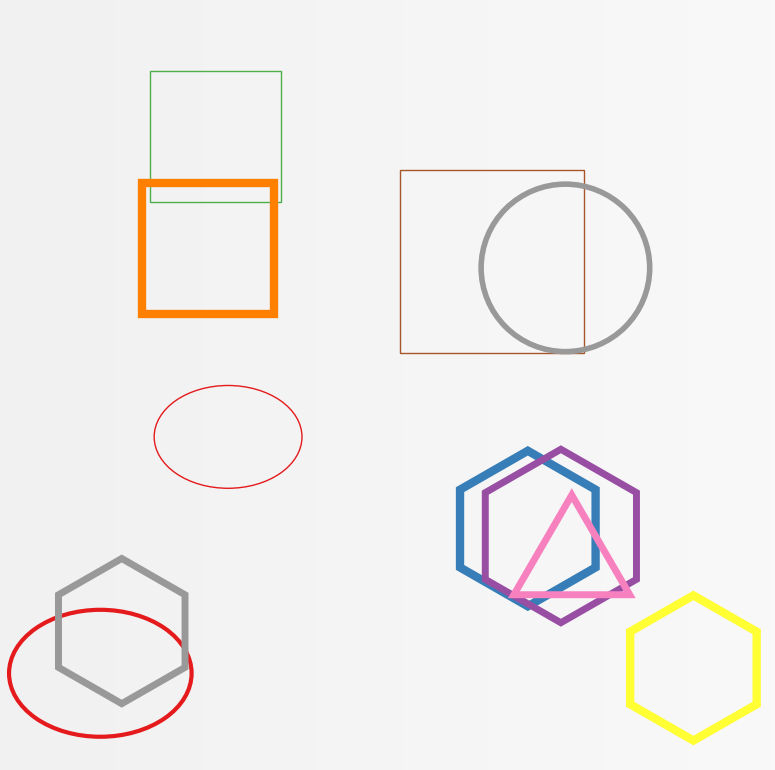[{"shape": "oval", "thickness": 0.5, "radius": 0.48, "center": [0.294, 0.433]}, {"shape": "oval", "thickness": 1.5, "radius": 0.59, "center": [0.129, 0.126]}, {"shape": "hexagon", "thickness": 3, "radius": 0.5, "center": [0.681, 0.314]}, {"shape": "square", "thickness": 0.5, "radius": 0.43, "center": [0.278, 0.823]}, {"shape": "hexagon", "thickness": 2.5, "radius": 0.56, "center": [0.724, 0.304]}, {"shape": "square", "thickness": 3, "radius": 0.43, "center": [0.268, 0.677]}, {"shape": "hexagon", "thickness": 3, "radius": 0.47, "center": [0.895, 0.132]}, {"shape": "square", "thickness": 0.5, "radius": 0.59, "center": [0.635, 0.66]}, {"shape": "triangle", "thickness": 2.5, "radius": 0.43, "center": [0.738, 0.271]}, {"shape": "hexagon", "thickness": 2.5, "radius": 0.47, "center": [0.157, 0.18]}, {"shape": "circle", "thickness": 2, "radius": 0.54, "center": [0.73, 0.652]}]